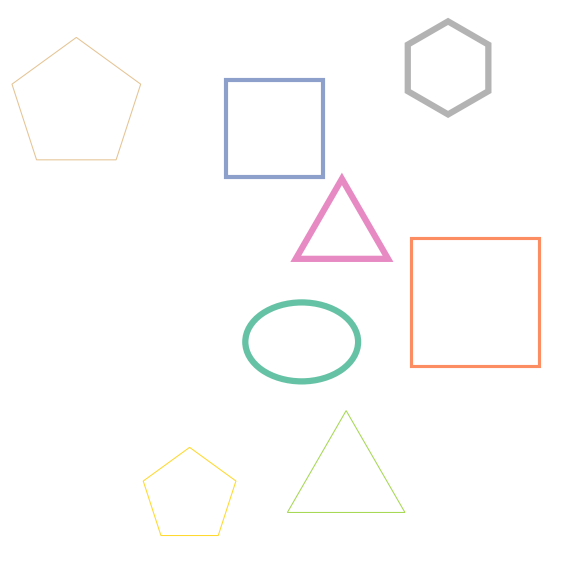[{"shape": "oval", "thickness": 3, "radius": 0.49, "center": [0.522, 0.407]}, {"shape": "square", "thickness": 1.5, "radius": 0.55, "center": [0.822, 0.476]}, {"shape": "square", "thickness": 2, "radius": 0.42, "center": [0.475, 0.776]}, {"shape": "triangle", "thickness": 3, "radius": 0.46, "center": [0.592, 0.597]}, {"shape": "triangle", "thickness": 0.5, "radius": 0.59, "center": [0.599, 0.171]}, {"shape": "pentagon", "thickness": 0.5, "radius": 0.42, "center": [0.328, 0.14]}, {"shape": "pentagon", "thickness": 0.5, "radius": 0.59, "center": [0.132, 0.817]}, {"shape": "hexagon", "thickness": 3, "radius": 0.4, "center": [0.776, 0.882]}]